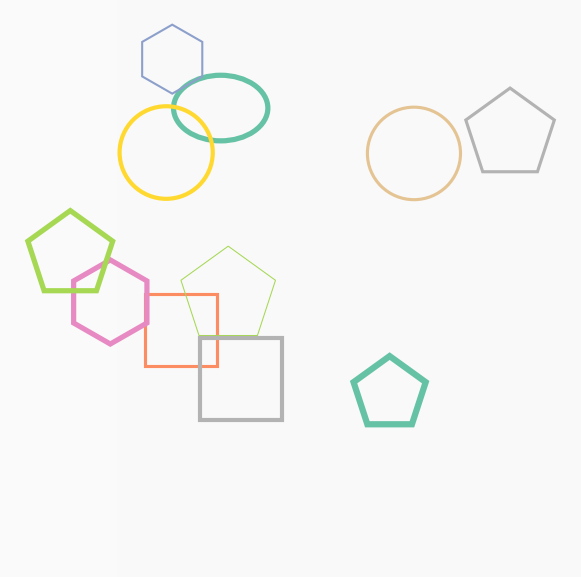[{"shape": "pentagon", "thickness": 3, "radius": 0.33, "center": [0.67, 0.317]}, {"shape": "oval", "thickness": 2.5, "radius": 0.41, "center": [0.38, 0.812]}, {"shape": "square", "thickness": 1.5, "radius": 0.31, "center": [0.312, 0.427]}, {"shape": "hexagon", "thickness": 1, "radius": 0.3, "center": [0.296, 0.897]}, {"shape": "hexagon", "thickness": 2.5, "radius": 0.36, "center": [0.19, 0.476]}, {"shape": "pentagon", "thickness": 2.5, "radius": 0.38, "center": [0.121, 0.558]}, {"shape": "pentagon", "thickness": 0.5, "radius": 0.43, "center": [0.393, 0.487]}, {"shape": "circle", "thickness": 2, "radius": 0.4, "center": [0.286, 0.735]}, {"shape": "circle", "thickness": 1.5, "radius": 0.4, "center": [0.712, 0.733]}, {"shape": "pentagon", "thickness": 1.5, "radius": 0.4, "center": [0.878, 0.767]}, {"shape": "square", "thickness": 2, "radius": 0.35, "center": [0.415, 0.343]}]